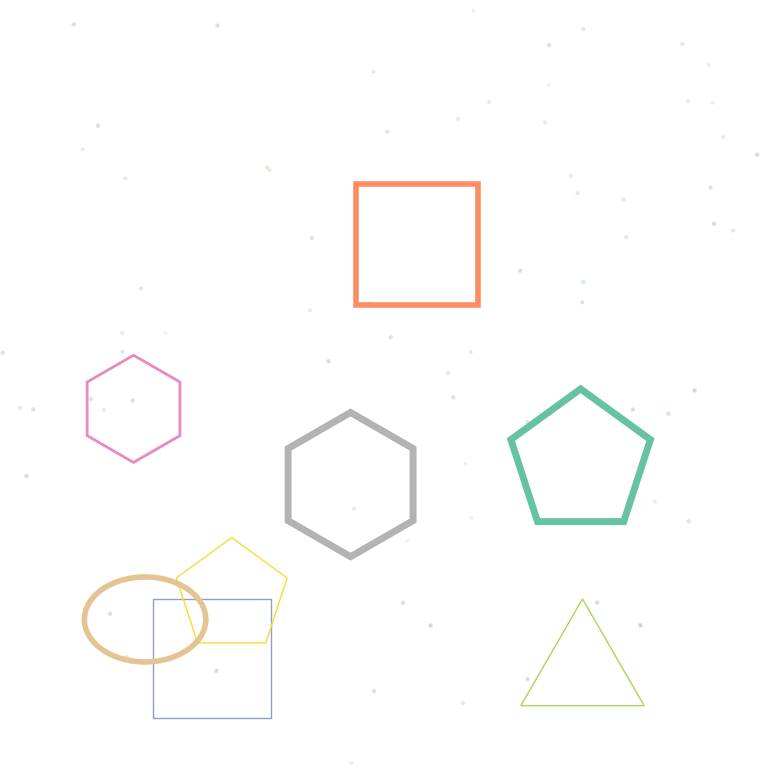[{"shape": "pentagon", "thickness": 2.5, "radius": 0.48, "center": [0.754, 0.4]}, {"shape": "square", "thickness": 2, "radius": 0.39, "center": [0.542, 0.683]}, {"shape": "square", "thickness": 0.5, "radius": 0.39, "center": [0.275, 0.144]}, {"shape": "hexagon", "thickness": 1, "radius": 0.35, "center": [0.173, 0.469]}, {"shape": "triangle", "thickness": 0.5, "radius": 0.46, "center": [0.756, 0.13]}, {"shape": "pentagon", "thickness": 0.5, "radius": 0.38, "center": [0.301, 0.226]}, {"shape": "oval", "thickness": 2, "radius": 0.39, "center": [0.188, 0.196]}, {"shape": "hexagon", "thickness": 2.5, "radius": 0.47, "center": [0.455, 0.371]}]